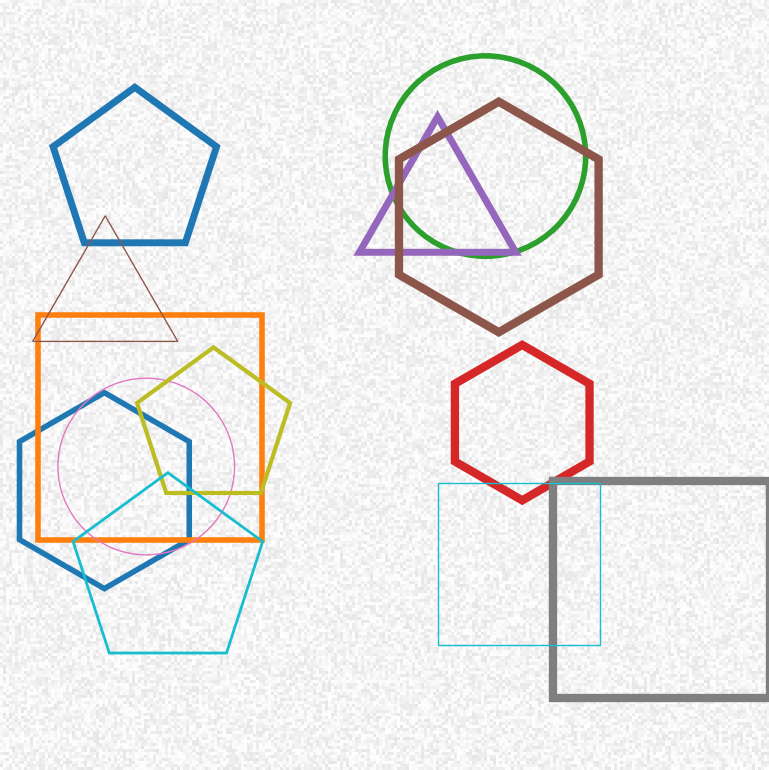[{"shape": "pentagon", "thickness": 2.5, "radius": 0.56, "center": [0.175, 0.775]}, {"shape": "hexagon", "thickness": 2, "radius": 0.64, "center": [0.136, 0.363]}, {"shape": "square", "thickness": 2, "radius": 0.73, "center": [0.195, 0.444]}, {"shape": "circle", "thickness": 2, "radius": 0.65, "center": [0.63, 0.797]}, {"shape": "hexagon", "thickness": 3, "radius": 0.5, "center": [0.678, 0.451]}, {"shape": "triangle", "thickness": 2.5, "radius": 0.59, "center": [0.568, 0.731]}, {"shape": "triangle", "thickness": 0.5, "radius": 0.54, "center": [0.137, 0.611]}, {"shape": "hexagon", "thickness": 3, "radius": 0.75, "center": [0.648, 0.718]}, {"shape": "circle", "thickness": 0.5, "radius": 0.57, "center": [0.19, 0.394]}, {"shape": "square", "thickness": 3, "radius": 0.7, "center": [0.859, 0.234]}, {"shape": "pentagon", "thickness": 1.5, "radius": 0.52, "center": [0.277, 0.444]}, {"shape": "pentagon", "thickness": 1, "radius": 0.65, "center": [0.218, 0.257]}, {"shape": "square", "thickness": 0.5, "radius": 0.53, "center": [0.674, 0.267]}]